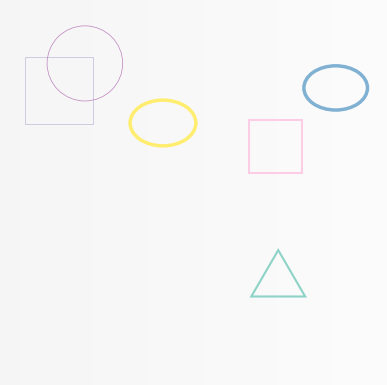[{"shape": "triangle", "thickness": 1.5, "radius": 0.4, "center": [0.718, 0.27]}, {"shape": "square", "thickness": 0.5, "radius": 0.44, "center": [0.152, 0.765]}, {"shape": "oval", "thickness": 2.5, "radius": 0.41, "center": [0.866, 0.772]}, {"shape": "square", "thickness": 1.5, "radius": 0.34, "center": [0.71, 0.62]}, {"shape": "circle", "thickness": 0.5, "radius": 0.49, "center": [0.219, 0.835]}, {"shape": "oval", "thickness": 2.5, "radius": 0.42, "center": [0.421, 0.681]}]